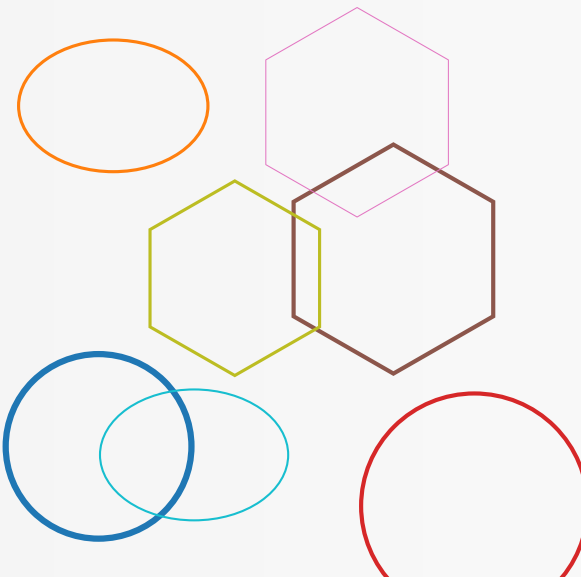[{"shape": "circle", "thickness": 3, "radius": 0.8, "center": [0.17, 0.226]}, {"shape": "oval", "thickness": 1.5, "radius": 0.81, "center": [0.195, 0.816]}, {"shape": "circle", "thickness": 2, "radius": 0.97, "center": [0.816, 0.123]}, {"shape": "hexagon", "thickness": 2, "radius": 0.99, "center": [0.677, 0.551]}, {"shape": "hexagon", "thickness": 0.5, "radius": 0.91, "center": [0.614, 0.805]}, {"shape": "hexagon", "thickness": 1.5, "radius": 0.84, "center": [0.404, 0.517]}, {"shape": "oval", "thickness": 1, "radius": 0.81, "center": [0.334, 0.211]}]